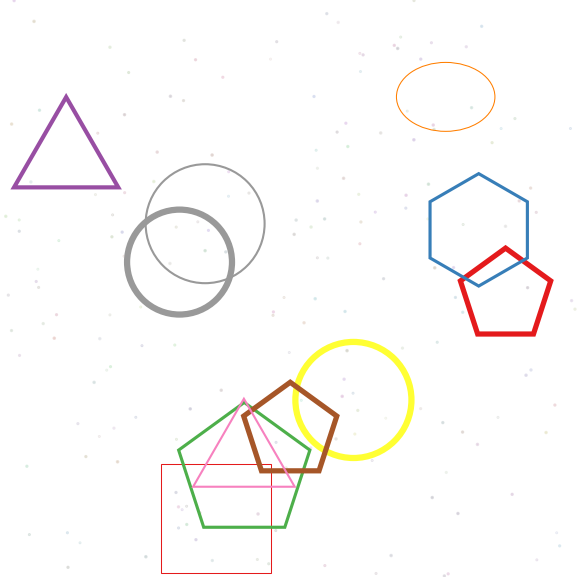[{"shape": "pentagon", "thickness": 2.5, "radius": 0.41, "center": [0.875, 0.487]}, {"shape": "square", "thickness": 0.5, "radius": 0.47, "center": [0.374, 0.102]}, {"shape": "hexagon", "thickness": 1.5, "radius": 0.49, "center": [0.829, 0.601]}, {"shape": "pentagon", "thickness": 1.5, "radius": 0.6, "center": [0.423, 0.183]}, {"shape": "triangle", "thickness": 2, "radius": 0.52, "center": [0.115, 0.727]}, {"shape": "oval", "thickness": 0.5, "radius": 0.43, "center": [0.772, 0.831]}, {"shape": "circle", "thickness": 3, "radius": 0.5, "center": [0.612, 0.307]}, {"shape": "pentagon", "thickness": 2.5, "radius": 0.42, "center": [0.503, 0.252]}, {"shape": "triangle", "thickness": 1, "radius": 0.51, "center": [0.422, 0.207]}, {"shape": "circle", "thickness": 1, "radius": 0.52, "center": [0.355, 0.612]}, {"shape": "circle", "thickness": 3, "radius": 0.45, "center": [0.311, 0.545]}]